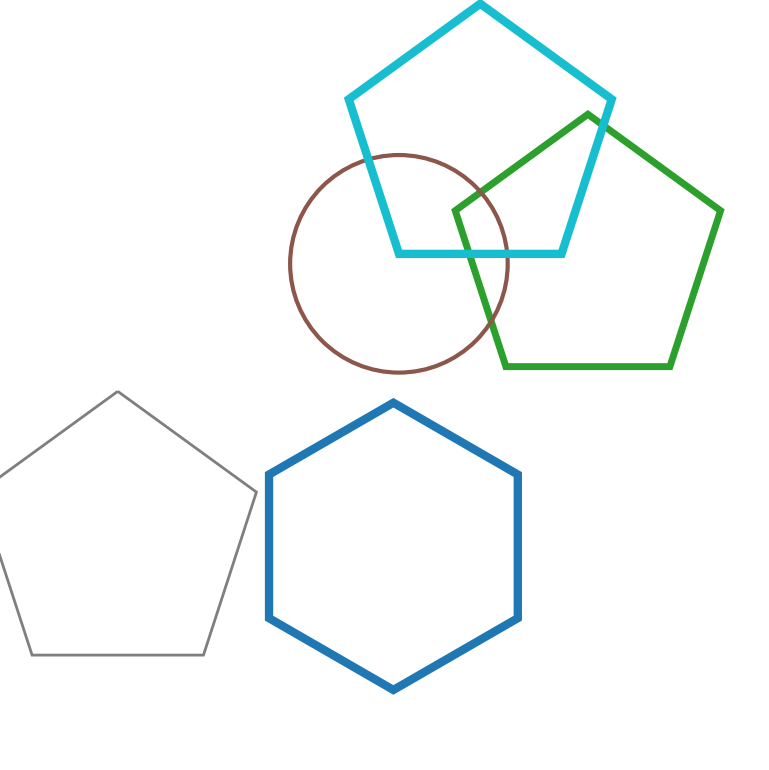[{"shape": "hexagon", "thickness": 3, "radius": 0.93, "center": [0.511, 0.29]}, {"shape": "pentagon", "thickness": 2.5, "radius": 0.91, "center": [0.764, 0.67]}, {"shape": "circle", "thickness": 1.5, "radius": 0.71, "center": [0.518, 0.657]}, {"shape": "pentagon", "thickness": 1, "radius": 0.95, "center": [0.153, 0.302]}, {"shape": "pentagon", "thickness": 3, "radius": 0.9, "center": [0.624, 0.816]}]